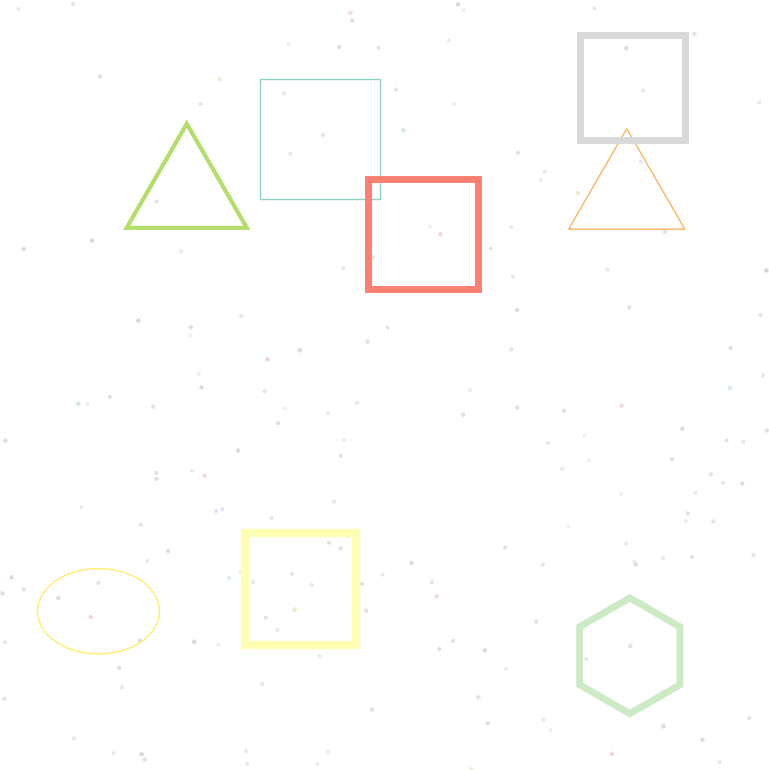[{"shape": "square", "thickness": 0.5, "radius": 0.39, "center": [0.416, 0.819]}, {"shape": "square", "thickness": 3, "radius": 0.36, "center": [0.39, 0.235]}, {"shape": "square", "thickness": 2.5, "radius": 0.36, "center": [0.549, 0.696]}, {"shape": "triangle", "thickness": 0.5, "radius": 0.44, "center": [0.814, 0.746]}, {"shape": "triangle", "thickness": 1.5, "radius": 0.45, "center": [0.243, 0.749]}, {"shape": "square", "thickness": 2.5, "radius": 0.34, "center": [0.821, 0.887]}, {"shape": "hexagon", "thickness": 2.5, "radius": 0.38, "center": [0.818, 0.148]}, {"shape": "oval", "thickness": 0.5, "radius": 0.4, "center": [0.128, 0.206]}]